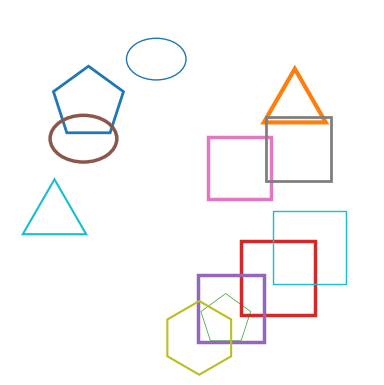[{"shape": "pentagon", "thickness": 2, "radius": 0.48, "center": [0.23, 0.732]}, {"shape": "oval", "thickness": 1, "radius": 0.39, "center": [0.406, 0.847]}, {"shape": "triangle", "thickness": 3, "radius": 0.46, "center": [0.766, 0.728]}, {"shape": "pentagon", "thickness": 0.5, "radius": 0.34, "center": [0.586, 0.17]}, {"shape": "square", "thickness": 2.5, "radius": 0.48, "center": [0.723, 0.278]}, {"shape": "square", "thickness": 2.5, "radius": 0.43, "center": [0.6, 0.199]}, {"shape": "oval", "thickness": 2.5, "radius": 0.43, "center": [0.217, 0.64]}, {"shape": "square", "thickness": 2.5, "radius": 0.4, "center": [0.622, 0.564]}, {"shape": "square", "thickness": 2, "radius": 0.42, "center": [0.776, 0.613]}, {"shape": "hexagon", "thickness": 1.5, "radius": 0.48, "center": [0.518, 0.122]}, {"shape": "triangle", "thickness": 1.5, "radius": 0.48, "center": [0.142, 0.439]}, {"shape": "square", "thickness": 1, "radius": 0.47, "center": [0.803, 0.357]}]